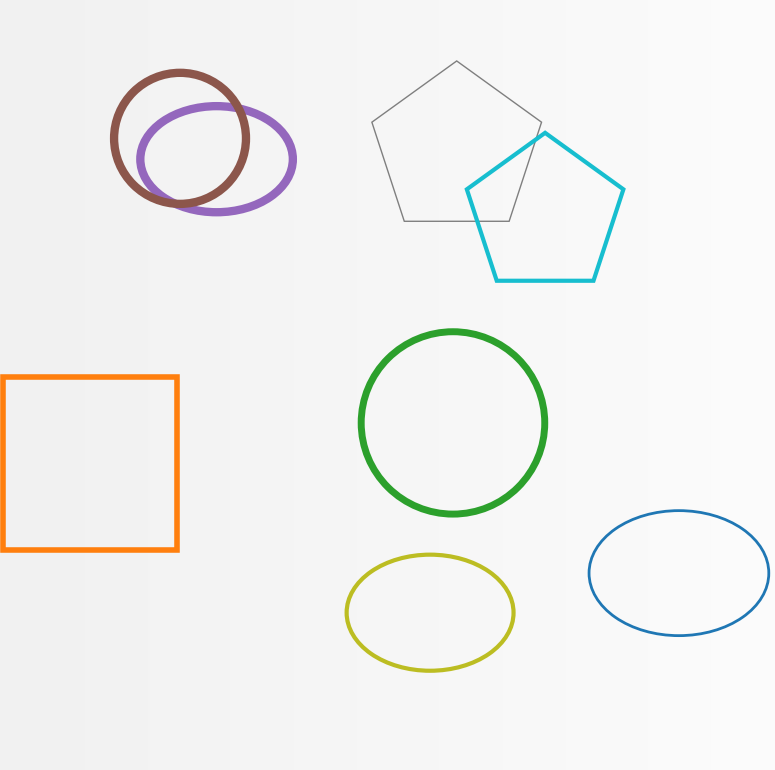[{"shape": "oval", "thickness": 1, "radius": 0.58, "center": [0.876, 0.256]}, {"shape": "square", "thickness": 2, "radius": 0.56, "center": [0.116, 0.398]}, {"shape": "circle", "thickness": 2.5, "radius": 0.59, "center": [0.584, 0.451]}, {"shape": "oval", "thickness": 3, "radius": 0.49, "center": [0.279, 0.793]}, {"shape": "circle", "thickness": 3, "radius": 0.43, "center": [0.232, 0.82]}, {"shape": "pentagon", "thickness": 0.5, "radius": 0.58, "center": [0.589, 0.806]}, {"shape": "oval", "thickness": 1.5, "radius": 0.54, "center": [0.555, 0.204]}, {"shape": "pentagon", "thickness": 1.5, "radius": 0.53, "center": [0.703, 0.721]}]